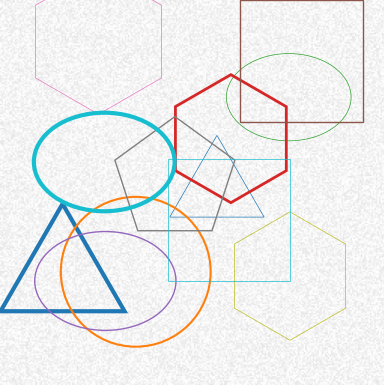[{"shape": "triangle", "thickness": 0.5, "radius": 0.71, "center": [0.563, 0.507]}, {"shape": "triangle", "thickness": 3, "radius": 0.93, "center": [0.162, 0.285]}, {"shape": "circle", "thickness": 1.5, "radius": 0.97, "center": [0.353, 0.294]}, {"shape": "oval", "thickness": 0.5, "radius": 0.81, "center": [0.75, 0.747]}, {"shape": "hexagon", "thickness": 2, "radius": 0.83, "center": [0.6, 0.64]}, {"shape": "oval", "thickness": 1, "radius": 0.92, "center": [0.274, 0.27]}, {"shape": "square", "thickness": 1, "radius": 0.8, "center": [0.784, 0.841]}, {"shape": "hexagon", "thickness": 0.5, "radius": 0.94, "center": [0.256, 0.892]}, {"shape": "pentagon", "thickness": 1, "radius": 0.82, "center": [0.454, 0.533]}, {"shape": "hexagon", "thickness": 0.5, "radius": 0.83, "center": [0.753, 0.283]}, {"shape": "oval", "thickness": 3, "radius": 0.91, "center": [0.271, 0.579]}, {"shape": "square", "thickness": 0.5, "radius": 0.79, "center": [0.596, 0.428]}]